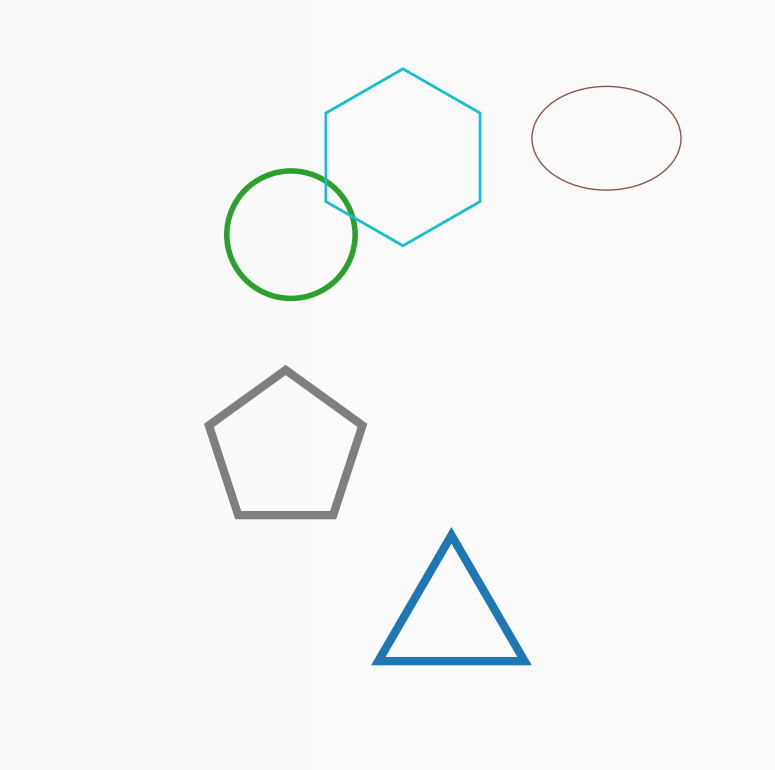[{"shape": "triangle", "thickness": 3, "radius": 0.54, "center": [0.583, 0.196]}, {"shape": "circle", "thickness": 2, "radius": 0.41, "center": [0.375, 0.695]}, {"shape": "oval", "thickness": 0.5, "radius": 0.48, "center": [0.783, 0.82]}, {"shape": "pentagon", "thickness": 3, "radius": 0.52, "center": [0.369, 0.415]}, {"shape": "hexagon", "thickness": 1, "radius": 0.57, "center": [0.52, 0.796]}]